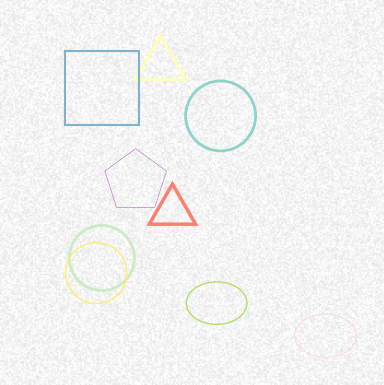[{"shape": "circle", "thickness": 2, "radius": 0.45, "center": [0.573, 0.699]}, {"shape": "triangle", "thickness": 2, "radius": 0.38, "center": [0.417, 0.831]}, {"shape": "triangle", "thickness": 2.5, "radius": 0.35, "center": [0.448, 0.452]}, {"shape": "square", "thickness": 1.5, "radius": 0.48, "center": [0.265, 0.771]}, {"shape": "oval", "thickness": 1, "radius": 0.39, "center": [0.563, 0.213]}, {"shape": "oval", "thickness": 0.5, "radius": 0.4, "center": [0.845, 0.128]}, {"shape": "pentagon", "thickness": 0.5, "radius": 0.42, "center": [0.352, 0.53]}, {"shape": "circle", "thickness": 2, "radius": 0.42, "center": [0.264, 0.33]}, {"shape": "circle", "thickness": 1, "radius": 0.4, "center": [0.25, 0.291]}]